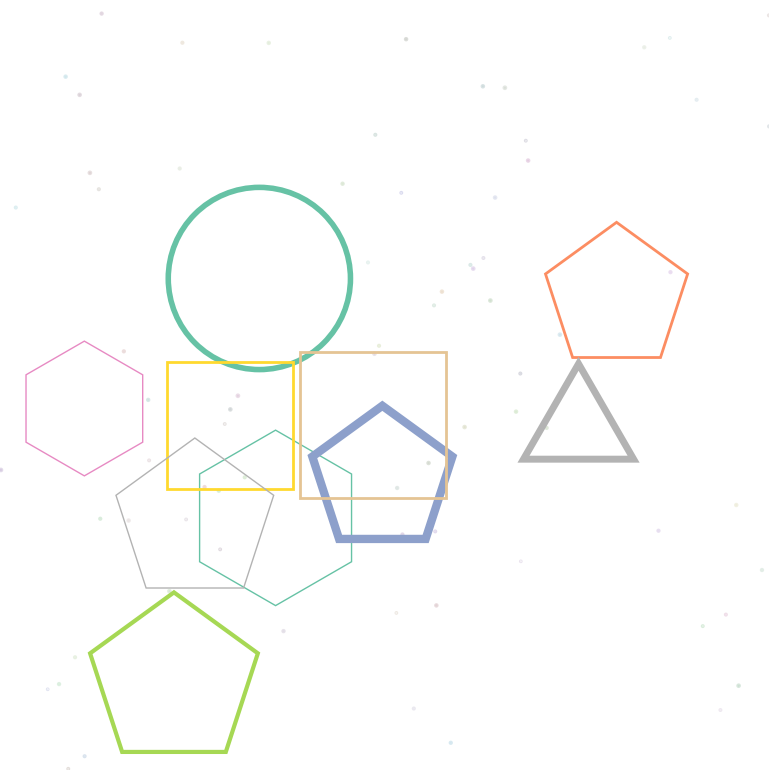[{"shape": "hexagon", "thickness": 0.5, "radius": 0.57, "center": [0.358, 0.327]}, {"shape": "circle", "thickness": 2, "radius": 0.59, "center": [0.337, 0.638]}, {"shape": "pentagon", "thickness": 1, "radius": 0.49, "center": [0.801, 0.614]}, {"shape": "pentagon", "thickness": 3, "radius": 0.48, "center": [0.497, 0.377]}, {"shape": "hexagon", "thickness": 0.5, "radius": 0.44, "center": [0.11, 0.469]}, {"shape": "pentagon", "thickness": 1.5, "radius": 0.57, "center": [0.226, 0.116]}, {"shape": "square", "thickness": 1, "radius": 0.41, "center": [0.299, 0.448]}, {"shape": "square", "thickness": 1, "radius": 0.48, "center": [0.485, 0.448]}, {"shape": "triangle", "thickness": 2.5, "radius": 0.41, "center": [0.751, 0.445]}, {"shape": "pentagon", "thickness": 0.5, "radius": 0.54, "center": [0.253, 0.323]}]